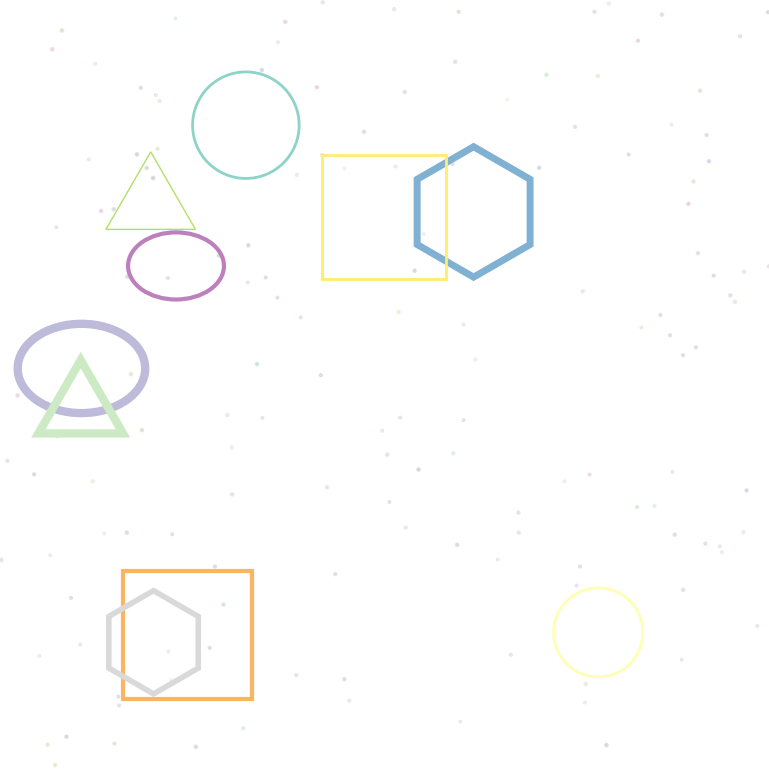[{"shape": "circle", "thickness": 1, "radius": 0.35, "center": [0.319, 0.837]}, {"shape": "circle", "thickness": 1, "radius": 0.29, "center": [0.777, 0.179]}, {"shape": "oval", "thickness": 3, "radius": 0.41, "center": [0.106, 0.521]}, {"shape": "hexagon", "thickness": 2.5, "radius": 0.42, "center": [0.615, 0.725]}, {"shape": "square", "thickness": 1.5, "radius": 0.42, "center": [0.243, 0.175]}, {"shape": "triangle", "thickness": 0.5, "radius": 0.34, "center": [0.196, 0.736]}, {"shape": "hexagon", "thickness": 2, "radius": 0.34, "center": [0.199, 0.166]}, {"shape": "oval", "thickness": 1.5, "radius": 0.31, "center": [0.229, 0.655]}, {"shape": "triangle", "thickness": 3, "radius": 0.32, "center": [0.105, 0.469]}, {"shape": "square", "thickness": 1, "radius": 0.4, "center": [0.499, 0.718]}]